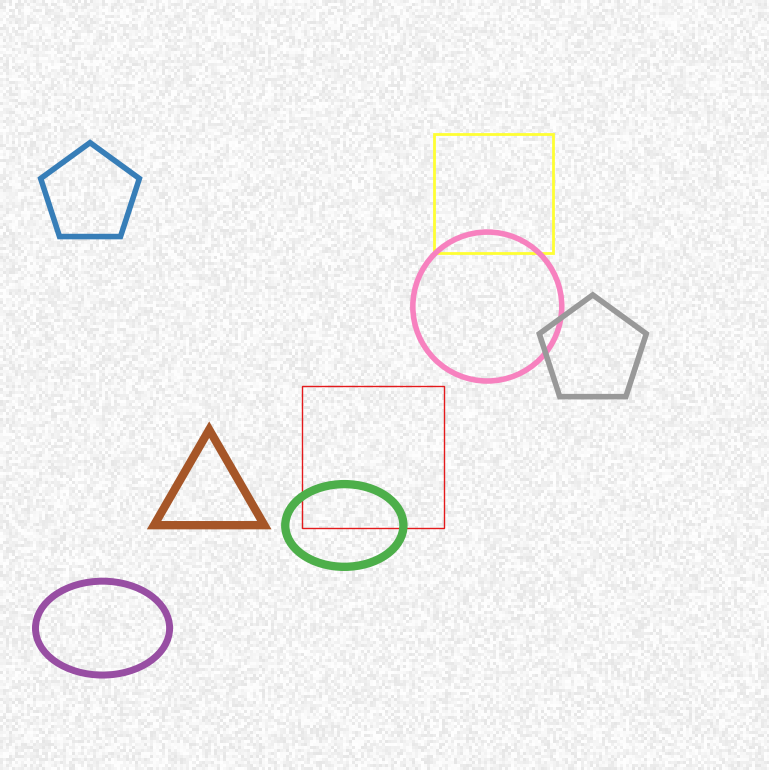[{"shape": "square", "thickness": 0.5, "radius": 0.46, "center": [0.484, 0.407]}, {"shape": "pentagon", "thickness": 2, "radius": 0.34, "center": [0.117, 0.747]}, {"shape": "oval", "thickness": 3, "radius": 0.38, "center": [0.447, 0.318]}, {"shape": "oval", "thickness": 2.5, "radius": 0.44, "center": [0.133, 0.184]}, {"shape": "square", "thickness": 1, "radius": 0.39, "center": [0.641, 0.749]}, {"shape": "triangle", "thickness": 3, "radius": 0.41, "center": [0.272, 0.359]}, {"shape": "circle", "thickness": 2, "radius": 0.48, "center": [0.633, 0.602]}, {"shape": "pentagon", "thickness": 2, "radius": 0.37, "center": [0.77, 0.544]}]